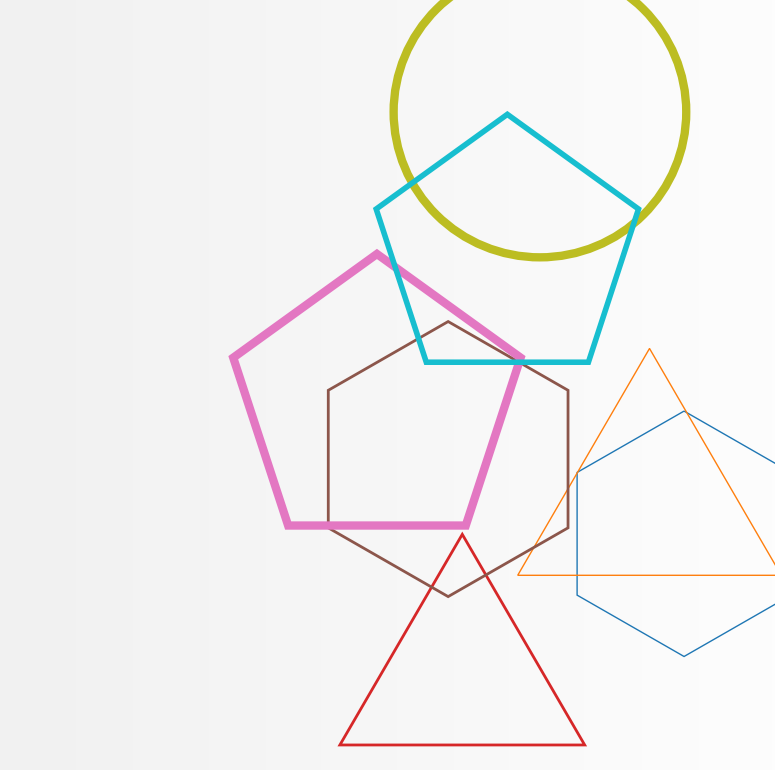[{"shape": "hexagon", "thickness": 0.5, "radius": 0.8, "center": [0.883, 0.307]}, {"shape": "triangle", "thickness": 0.5, "radius": 0.98, "center": [0.838, 0.351]}, {"shape": "triangle", "thickness": 1, "radius": 0.91, "center": [0.596, 0.124]}, {"shape": "hexagon", "thickness": 1, "radius": 0.89, "center": [0.578, 0.404]}, {"shape": "pentagon", "thickness": 3, "radius": 0.97, "center": [0.486, 0.475]}, {"shape": "circle", "thickness": 3, "radius": 0.94, "center": [0.697, 0.855]}, {"shape": "pentagon", "thickness": 2, "radius": 0.89, "center": [0.655, 0.674]}]